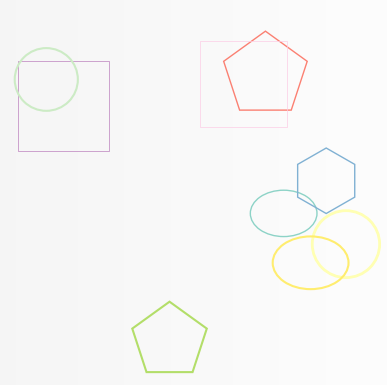[{"shape": "oval", "thickness": 1, "radius": 0.43, "center": [0.732, 0.446]}, {"shape": "circle", "thickness": 2, "radius": 0.43, "center": [0.893, 0.366]}, {"shape": "pentagon", "thickness": 1, "radius": 0.57, "center": [0.685, 0.806]}, {"shape": "hexagon", "thickness": 1, "radius": 0.43, "center": [0.842, 0.53]}, {"shape": "pentagon", "thickness": 1.5, "radius": 0.51, "center": [0.437, 0.115]}, {"shape": "square", "thickness": 0.5, "radius": 0.56, "center": [0.628, 0.782]}, {"shape": "square", "thickness": 0.5, "radius": 0.58, "center": [0.164, 0.724]}, {"shape": "circle", "thickness": 1.5, "radius": 0.41, "center": [0.119, 0.794]}, {"shape": "oval", "thickness": 1.5, "radius": 0.49, "center": [0.802, 0.317]}]